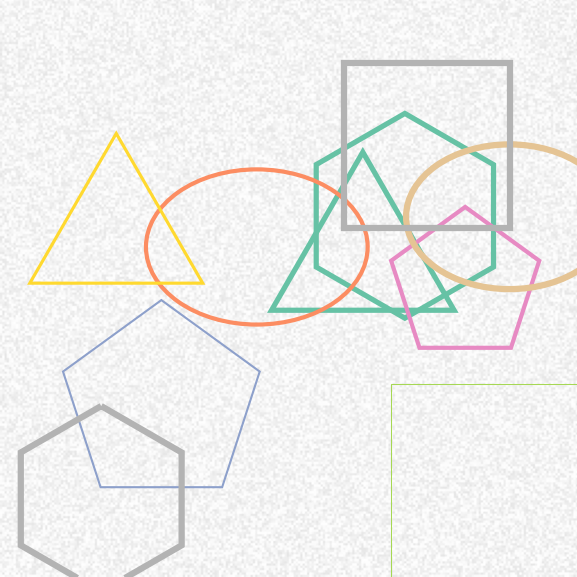[{"shape": "triangle", "thickness": 2.5, "radius": 0.91, "center": [0.628, 0.553]}, {"shape": "hexagon", "thickness": 2.5, "radius": 0.89, "center": [0.701, 0.625]}, {"shape": "oval", "thickness": 2, "radius": 0.96, "center": [0.445, 0.571]}, {"shape": "pentagon", "thickness": 1, "radius": 0.9, "center": [0.279, 0.3]}, {"shape": "pentagon", "thickness": 2, "radius": 0.67, "center": [0.806, 0.506]}, {"shape": "square", "thickness": 0.5, "radius": 0.91, "center": [0.858, 0.153]}, {"shape": "triangle", "thickness": 1.5, "radius": 0.86, "center": [0.201, 0.595]}, {"shape": "oval", "thickness": 3, "radius": 0.9, "center": [0.882, 0.624]}, {"shape": "hexagon", "thickness": 3, "radius": 0.8, "center": [0.175, 0.135]}, {"shape": "square", "thickness": 3, "radius": 0.72, "center": [0.74, 0.747]}]